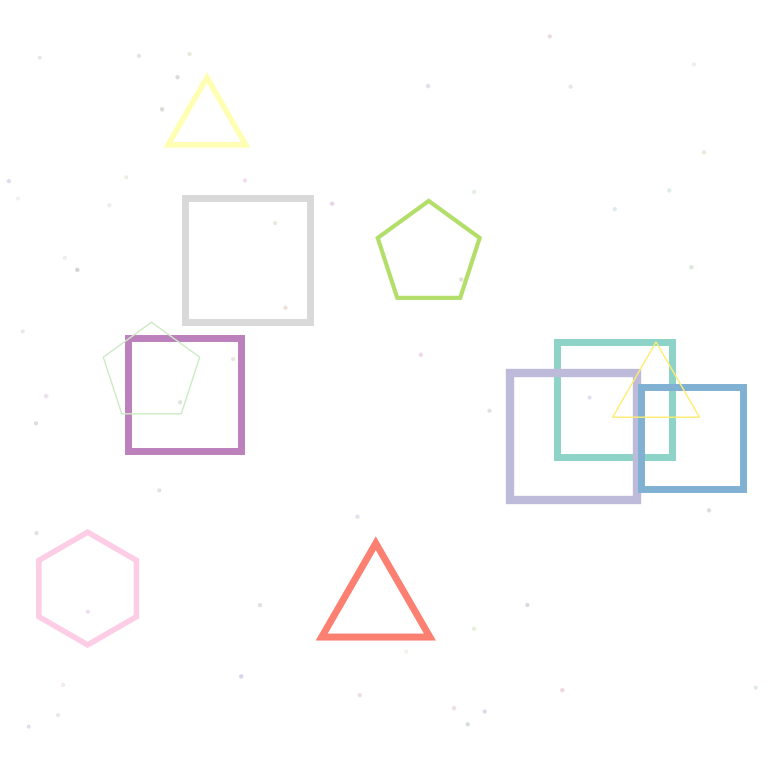[{"shape": "square", "thickness": 2.5, "radius": 0.37, "center": [0.798, 0.481]}, {"shape": "triangle", "thickness": 2, "radius": 0.29, "center": [0.269, 0.841]}, {"shape": "square", "thickness": 3, "radius": 0.41, "center": [0.744, 0.433]}, {"shape": "triangle", "thickness": 2.5, "radius": 0.41, "center": [0.488, 0.213]}, {"shape": "square", "thickness": 2.5, "radius": 0.33, "center": [0.899, 0.431]}, {"shape": "pentagon", "thickness": 1.5, "radius": 0.35, "center": [0.557, 0.669]}, {"shape": "hexagon", "thickness": 2, "radius": 0.37, "center": [0.114, 0.236]}, {"shape": "square", "thickness": 2.5, "radius": 0.4, "center": [0.321, 0.662]}, {"shape": "square", "thickness": 2.5, "radius": 0.37, "center": [0.24, 0.487]}, {"shape": "pentagon", "thickness": 0.5, "radius": 0.33, "center": [0.197, 0.516]}, {"shape": "triangle", "thickness": 0.5, "radius": 0.33, "center": [0.852, 0.491]}]